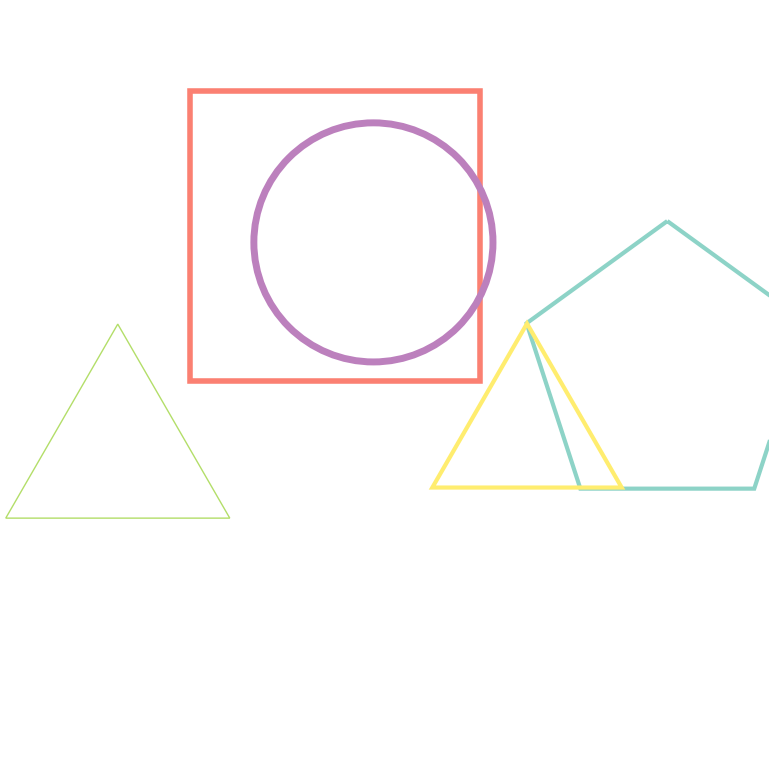[{"shape": "pentagon", "thickness": 1.5, "radius": 0.96, "center": [0.867, 0.521]}, {"shape": "square", "thickness": 2, "radius": 0.94, "center": [0.435, 0.694]}, {"shape": "triangle", "thickness": 0.5, "radius": 0.84, "center": [0.153, 0.411]}, {"shape": "circle", "thickness": 2.5, "radius": 0.78, "center": [0.485, 0.685]}, {"shape": "triangle", "thickness": 1.5, "radius": 0.71, "center": [0.684, 0.438]}]